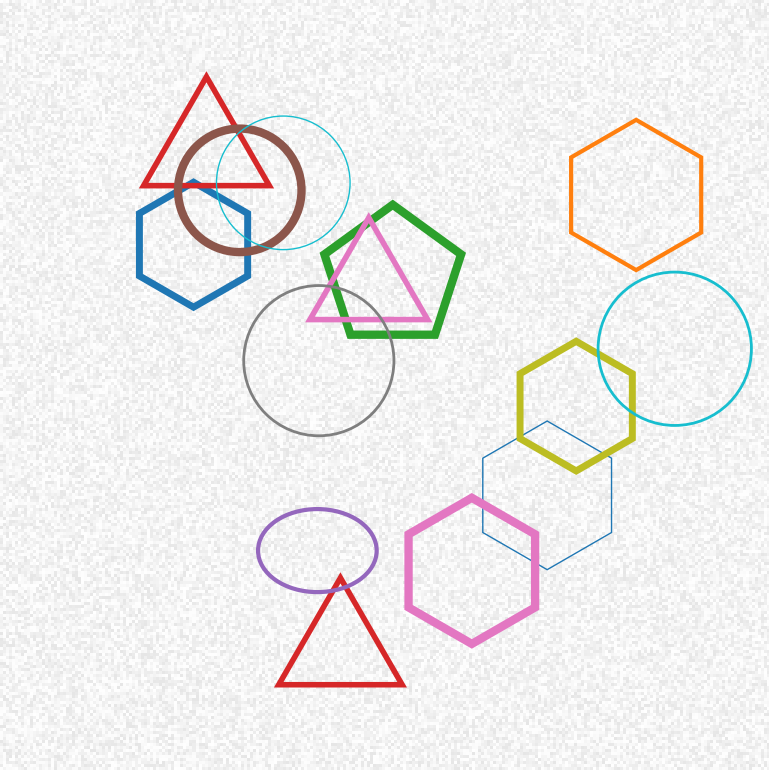[{"shape": "hexagon", "thickness": 0.5, "radius": 0.48, "center": [0.711, 0.357]}, {"shape": "hexagon", "thickness": 2.5, "radius": 0.41, "center": [0.251, 0.682]}, {"shape": "hexagon", "thickness": 1.5, "radius": 0.49, "center": [0.826, 0.747]}, {"shape": "pentagon", "thickness": 3, "radius": 0.47, "center": [0.51, 0.641]}, {"shape": "triangle", "thickness": 2, "radius": 0.47, "center": [0.268, 0.806]}, {"shape": "triangle", "thickness": 2, "radius": 0.46, "center": [0.442, 0.157]}, {"shape": "oval", "thickness": 1.5, "radius": 0.39, "center": [0.412, 0.285]}, {"shape": "circle", "thickness": 3, "radius": 0.4, "center": [0.311, 0.753]}, {"shape": "triangle", "thickness": 2, "radius": 0.44, "center": [0.479, 0.629]}, {"shape": "hexagon", "thickness": 3, "radius": 0.47, "center": [0.613, 0.259]}, {"shape": "circle", "thickness": 1, "radius": 0.49, "center": [0.414, 0.532]}, {"shape": "hexagon", "thickness": 2.5, "radius": 0.42, "center": [0.748, 0.473]}, {"shape": "circle", "thickness": 0.5, "radius": 0.43, "center": [0.368, 0.763]}, {"shape": "circle", "thickness": 1, "radius": 0.5, "center": [0.876, 0.547]}]